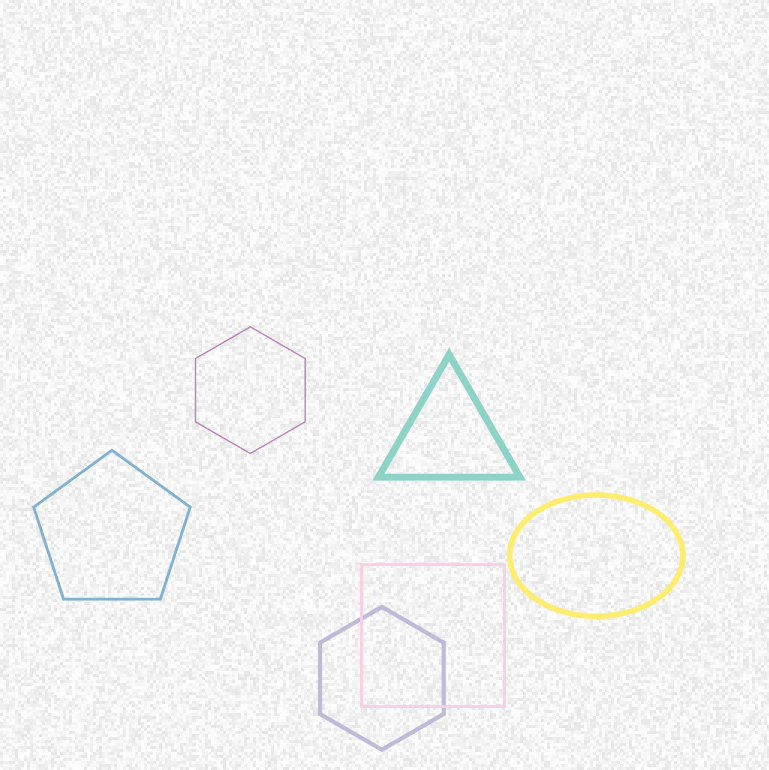[{"shape": "triangle", "thickness": 2.5, "radius": 0.53, "center": [0.583, 0.433]}, {"shape": "hexagon", "thickness": 1.5, "radius": 0.46, "center": [0.496, 0.119]}, {"shape": "pentagon", "thickness": 1, "radius": 0.53, "center": [0.145, 0.308]}, {"shape": "square", "thickness": 1, "radius": 0.46, "center": [0.562, 0.175]}, {"shape": "hexagon", "thickness": 0.5, "radius": 0.41, "center": [0.325, 0.493]}, {"shape": "oval", "thickness": 2, "radius": 0.56, "center": [0.774, 0.278]}]